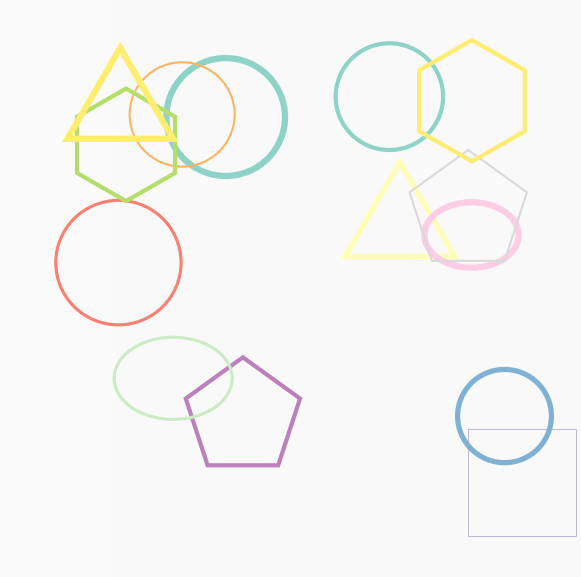[{"shape": "circle", "thickness": 3, "radius": 0.51, "center": [0.388, 0.796]}, {"shape": "circle", "thickness": 2, "radius": 0.46, "center": [0.67, 0.832]}, {"shape": "triangle", "thickness": 2.5, "radius": 0.54, "center": [0.688, 0.61]}, {"shape": "square", "thickness": 0.5, "radius": 0.46, "center": [0.898, 0.164]}, {"shape": "circle", "thickness": 1.5, "radius": 0.54, "center": [0.204, 0.544]}, {"shape": "circle", "thickness": 2.5, "radius": 0.4, "center": [0.868, 0.279]}, {"shape": "circle", "thickness": 1, "radius": 0.45, "center": [0.313, 0.801]}, {"shape": "hexagon", "thickness": 2, "radius": 0.49, "center": [0.217, 0.748]}, {"shape": "oval", "thickness": 3, "radius": 0.41, "center": [0.811, 0.592]}, {"shape": "pentagon", "thickness": 1, "radius": 0.53, "center": [0.806, 0.633]}, {"shape": "pentagon", "thickness": 2, "radius": 0.52, "center": [0.418, 0.277]}, {"shape": "oval", "thickness": 1.5, "radius": 0.51, "center": [0.298, 0.344]}, {"shape": "hexagon", "thickness": 2, "radius": 0.53, "center": [0.812, 0.825]}, {"shape": "triangle", "thickness": 3, "radius": 0.52, "center": [0.207, 0.811]}]